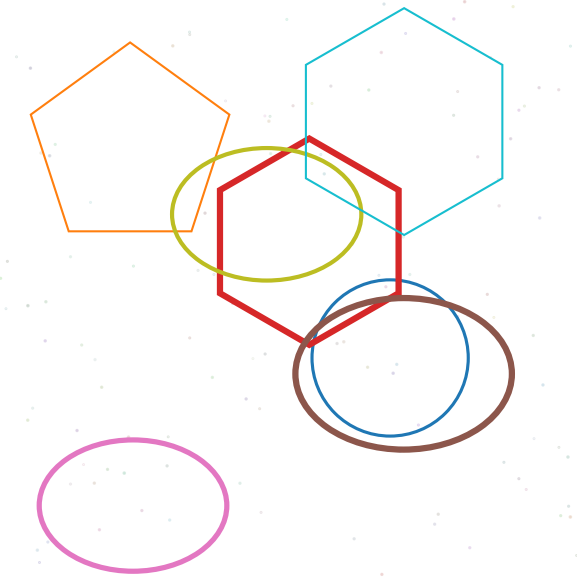[{"shape": "circle", "thickness": 1.5, "radius": 0.68, "center": [0.676, 0.379]}, {"shape": "pentagon", "thickness": 1, "radius": 0.9, "center": [0.225, 0.745]}, {"shape": "hexagon", "thickness": 3, "radius": 0.89, "center": [0.536, 0.581]}, {"shape": "oval", "thickness": 3, "radius": 0.94, "center": [0.699, 0.352]}, {"shape": "oval", "thickness": 2.5, "radius": 0.81, "center": [0.23, 0.124]}, {"shape": "oval", "thickness": 2, "radius": 0.82, "center": [0.462, 0.628]}, {"shape": "hexagon", "thickness": 1, "radius": 0.98, "center": [0.7, 0.789]}]